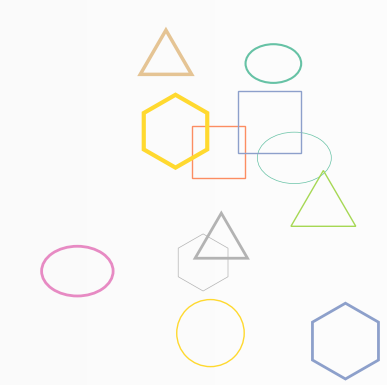[{"shape": "oval", "thickness": 0.5, "radius": 0.48, "center": [0.76, 0.59]}, {"shape": "oval", "thickness": 1.5, "radius": 0.36, "center": [0.705, 0.835]}, {"shape": "square", "thickness": 1, "radius": 0.34, "center": [0.565, 0.605]}, {"shape": "square", "thickness": 1, "radius": 0.4, "center": [0.695, 0.682]}, {"shape": "hexagon", "thickness": 2, "radius": 0.49, "center": [0.891, 0.114]}, {"shape": "oval", "thickness": 2, "radius": 0.46, "center": [0.2, 0.296]}, {"shape": "triangle", "thickness": 1, "radius": 0.48, "center": [0.834, 0.461]}, {"shape": "hexagon", "thickness": 3, "radius": 0.47, "center": [0.453, 0.659]}, {"shape": "circle", "thickness": 1, "radius": 0.44, "center": [0.543, 0.135]}, {"shape": "triangle", "thickness": 2.5, "radius": 0.38, "center": [0.428, 0.845]}, {"shape": "triangle", "thickness": 2, "radius": 0.39, "center": [0.571, 0.368]}, {"shape": "hexagon", "thickness": 0.5, "radius": 0.37, "center": [0.524, 0.318]}]